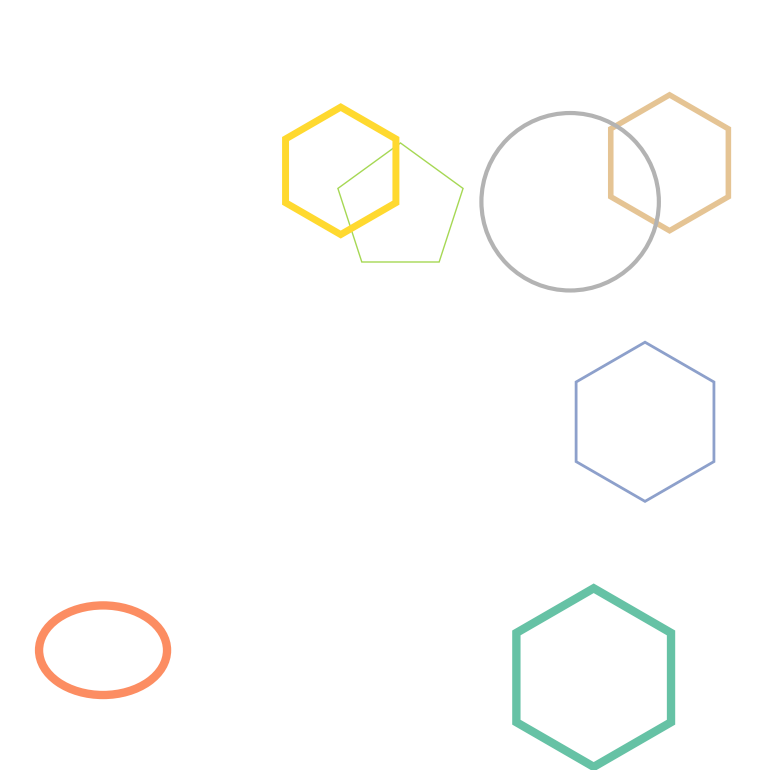[{"shape": "hexagon", "thickness": 3, "radius": 0.58, "center": [0.771, 0.12]}, {"shape": "oval", "thickness": 3, "radius": 0.42, "center": [0.134, 0.156]}, {"shape": "hexagon", "thickness": 1, "radius": 0.52, "center": [0.838, 0.452]}, {"shape": "pentagon", "thickness": 0.5, "radius": 0.43, "center": [0.52, 0.729]}, {"shape": "hexagon", "thickness": 2.5, "radius": 0.41, "center": [0.443, 0.778]}, {"shape": "hexagon", "thickness": 2, "radius": 0.44, "center": [0.87, 0.789]}, {"shape": "circle", "thickness": 1.5, "radius": 0.58, "center": [0.74, 0.738]}]